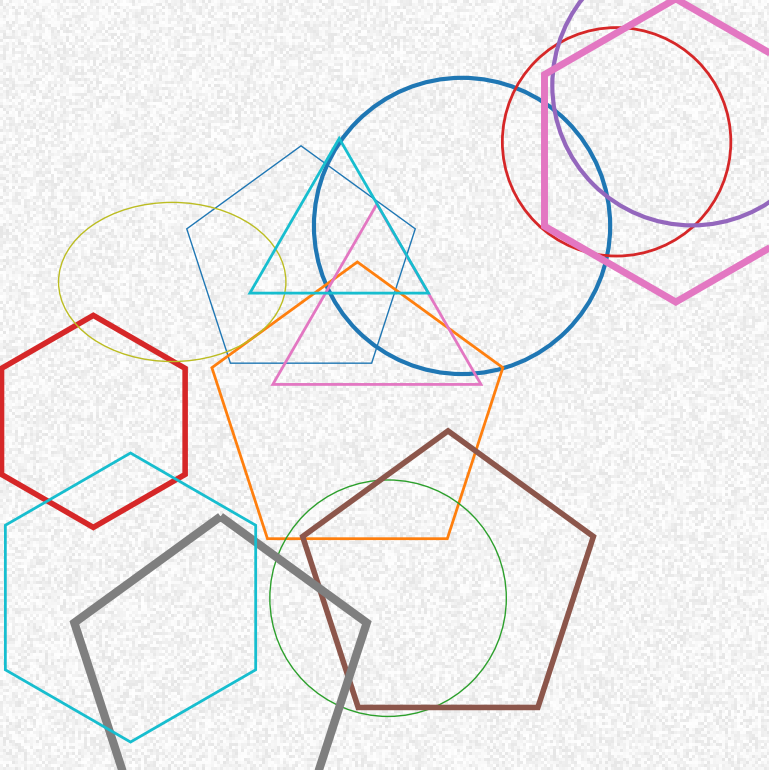[{"shape": "circle", "thickness": 1.5, "radius": 0.96, "center": [0.6, 0.707]}, {"shape": "pentagon", "thickness": 0.5, "radius": 0.78, "center": [0.391, 0.655]}, {"shape": "pentagon", "thickness": 1, "radius": 0.99, "center": [0.464, 0.461]}, {"shape": "circle", "thickness": 0.5, "radius": 0.77, "center": [0.504, 0.223]}, {"shape": "circle", "thickness": 1, "radius": 0.74, "center": [0.801, 0.816]}, {"shape": "hexagon", "thickness": 2, "radius": 0.69, "center": [0.121, 0.453]}, {"shape": "circle", "thickness": 1.5, "radius": 0.91, "center": [0.899, 0.889]}, {"shape": "pentagon", "thickness": 2, "radius": 0.99, "center": [0.582, 0.242]}, {"shape": "hexagon", "thickness": 2.5, "radius": 0.98, "center": [0.878, 0.805]}, {"shape": "triangle", "thickness": 1, "radius": 0.78, "center": [0.489, 0.579]}, {"shape": "pentagon", "thickness": 3, "radius": 1.0, "center": [0.286, 0.13]}, {"shape": "oval", "thickness": 0.5, "radius": 0.74, "center": [0.224, 0.634]}, {"shape": "hexagon", "thickness": 1, "radius": 0.94, "center": [0.17, 0.224]}, {"shape": "triangle", "thickness": 1, "radius": 0.67, "center": [0.441, 0.686]}]